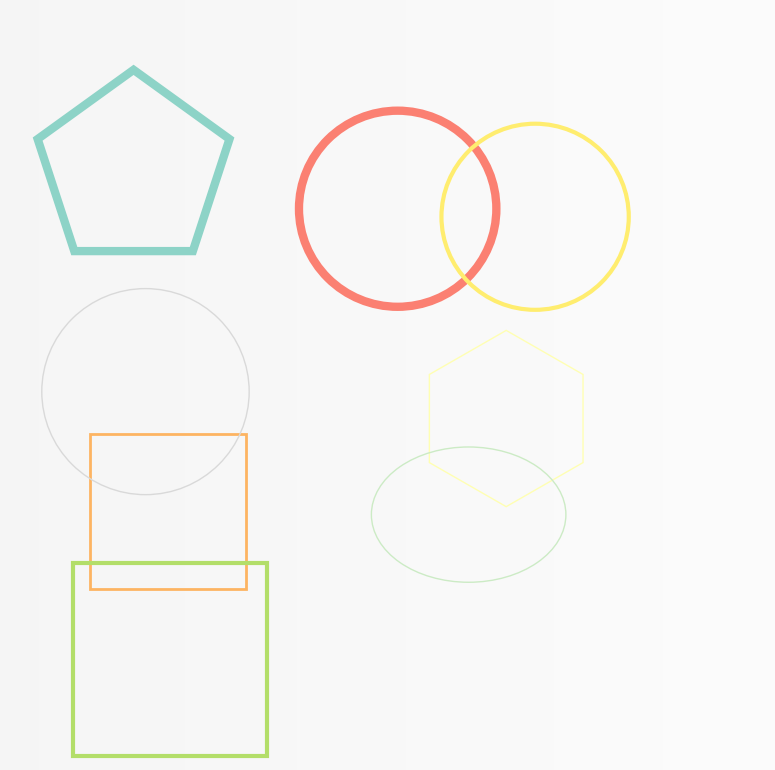[{"shape": "pentagon", "thickness": 3, "radius": 0.65, "center": [0.172, 0.779]}, {"shape": "hexagon", "thickness": 0.5, "radius": 0.57, "center": [0.653, 0.456]}, {"shape": "circle", "thickness": 3, "radius": 0.64, "center": [0.513, 0.729]}, {"shape": "square", "thickness": 1, "radius": 0.5, "center": [0.216, 0.336]}, {"shape": "square", "thickness": 1.5, "radius": 0.63, "center": [0.219, 0.143]}, {"shape": "circle", "thickness": 0.5, "radius": 0.67, "center": [0.188, 0.491]}, {"shape": "oval", "thickness": 0.5, "radius": 0.63, "center": [0.605, 0.332]}, {"shape": "circle", "thickness": 1.5, "radius": 0.6, "center": [0.69, 0.718]}]